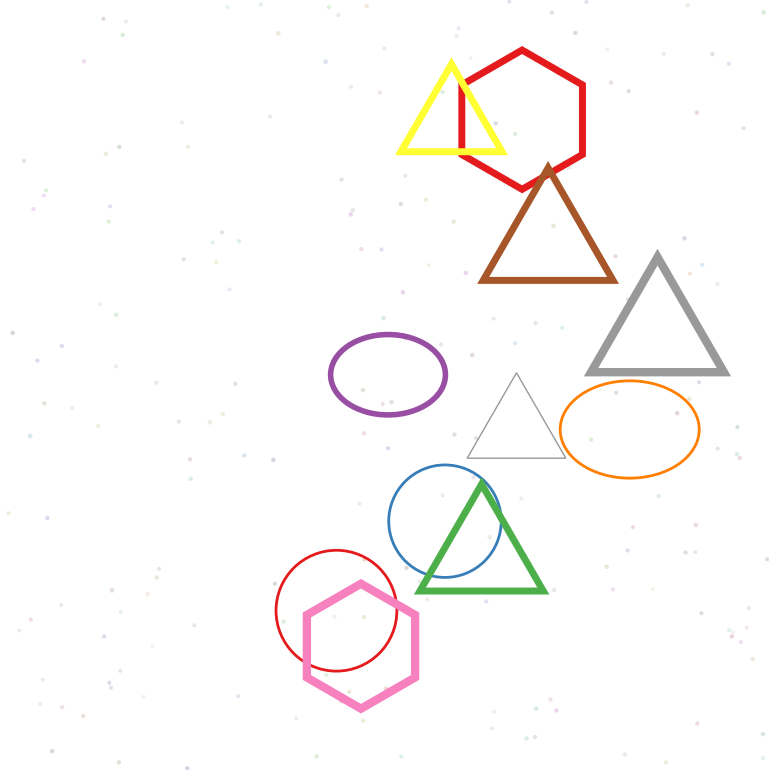[{"shape": "hexagon", "thickness": 2.5, "radius": 0.45, "center": [0.678, 0.845]}, {"shape": "circle", "thickness": 1, "radius": 0.39, "center": [0.437, 0.207]}, {"shape": "circle", "thickness": 1, "radius": 0.37, "center": [0.578, 0.323]}, {"shape": "triangle", "thickness": 2.5, "radius": 0.46, "center": [0.625, 0.279]}, {"shape": "oval", "thickness": 2, "radius": 0.37, "center": [0.504, 0.513]}, {"shape": "oval", "thickness": 1, "radius": 0.45, "center": [0.818, 0.442]}, {"shape": "triangle", "thickness": 2.5, "radius": 0.38, "center": [0.586, 0.841]}, {"shape": "triangle", "thickness": 2.5, "radius": 0.49, "center": [0.712, 0.685]}, {"shape": "hexagon", "thickness": 3, "radius": 0.41, "center": [0.469, 0.161]}, {"shape": "triangle", "thickness": 0.5, "radius": 0.37, "center": [0.671, 0.442]}, {"shape": "triangle", "thickness": 3, "radius": 0.5, "center": [0.854, 0.566]}]